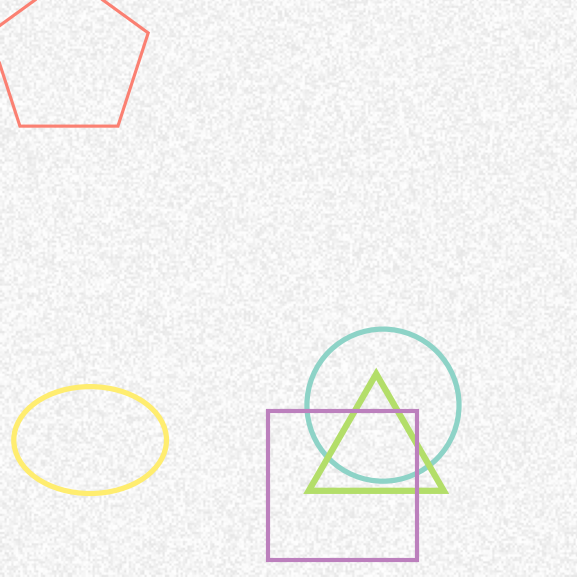[{"shape": "circle", "thickness": 2.5, "radius": 0.66, "center": [0.663, 0.298]}, {"shape": "pentagon", "thickness": 1.5, "radius": 0.72, "center": [0.119, 0.898]}, {"shape": "triangle", "thickness": 3, "radius": 0.68, "center": [0.651, 0.217]}, {"shape": "square", "thickness": 2, "radius": 0.65, "center": [0.593, 0.159]}, {"shape": "oval", "thickness": 2.5, "radius": 0.66, "center": [0.156, 0.237]}]